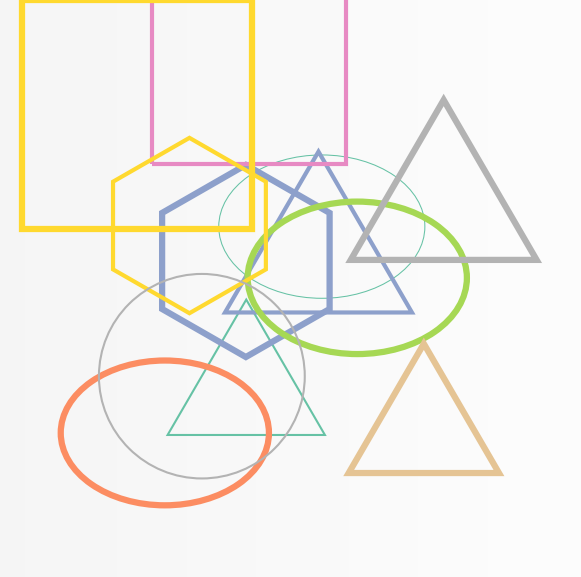[{"shape": "oval", "thickness": 0.5, "radius": 0.89, "center": [0.554, 0.607]}, {"shape": "triangle", "thickness": 1, "radius": 0.78, "center": [0.424, 0.324]}, {"shape": "oval", "thickness": 3, "radius": 0.9, "center": [0.284, 0.249]}, {"shape": "hexagon", "thickness": 3, "radius": 0.83, "center": [0.423, 0.547]}, {"shape": "triangle", "thickness": 2, "radius": 0.93, "center": [0.548, 0.551]}, {"shape": "square", "thickness": 2, "radius": 0.84, "center": [0.429, 0.883]}, {"shape": "oval", "thickness": 3, "radius": 0.94, "center": [0.615, 0.518]}, {"shape": "hexagon", "thickness": 2, "radius": 0.76, "center": [0.326, 0.609]}, {"shape": "square", "thickness": 3, "radius": 0.99, "center": [0.236, 0.802]}, {"shape": "triangle", "thickness": 3, "radius": 0.75, "center": [0.729, 0.255]}, {"shape": "triangle", "thickness": 3, "radius": 0.92, "center": [0.763, 0.641]}, {"shape": "circle", "thickness": 1, "radius": 0.89, "center": [0.347, 0.348]}]